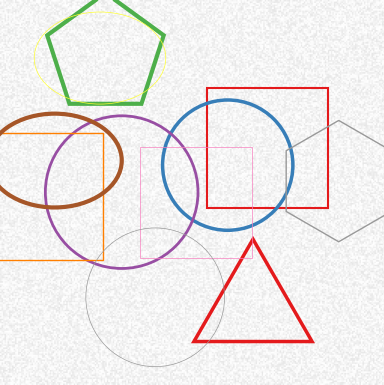[{"shape": "triangle", "thickness": 2.5, "radius": 0.89, "center": [0.657, 0.201]}, {"shape": "square", "thickness": 1.5, "radius": 0.78, "center": [0.695, 0.616]}, {"shape": "circle", "thickness": 2.5, "radius": 0.85, "center": [0.591, 0.571]}, {"shape": "pentagon", "thickness": 3, "radius": 0.8, "center": [0.274, 0.859]}, {"shape": "circle", "thickness": 2, "radius": 0.99, "center": [0.316, 0.501]}, {"shape": "square", "thickness": 1, "radius": 0.83, "center": [0.102, 0.49]}, {"shape": "oval", "thickness": 0.5, "radius": 0.85, "center": [0.26, 0.849]}, {"shape": "oval", "thickness": 3, "radius": 0.87, "center": [0.142, 0.583]}, {"shape": "square", "thickness": 0.5, "radius": 0.72, "center": [0.509, 0.475]}, {"shape": "circle", "thickness": 0.5, "radius": 0.9, "center": [0.403, 0.228]}, {"shape": "hexagon", "thickness": 1, "radius": 0.79, "center": [0.88, 0.53]}]